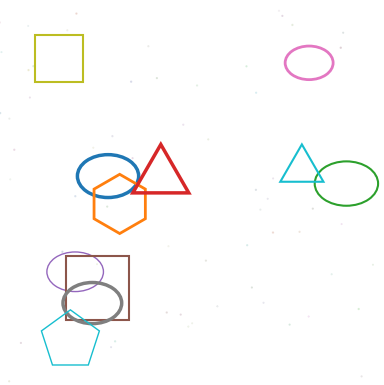[{"shape": "oval", "thickness": 2.5, "radius": 0.4, "center": [0.281, 0.543]}, {"shape": "hexagon", "thickness": 2, "radius": 0.38, "center": [0.311, 0.47]}, {"shape": "oval", "thickness": 1.5, "radius": 0.41, "center": [0.9, 0.523]}, {"shape": "triangle", "thickness": 2.5, "radius": 0.42, "center": [0.418, 0.541]}, {"shape": "oval", "thickness": 1, "radius": 0.37, "center": [0.195, 0.294]}, {"shape": "square", "thickness": 1.5, "radius": 0.41, "center": [0.253, 0.252]}, {"shape": "oval", "thickness": 2, "radius": 0.31, "center": [0.803, 0.837]}, {"shape": "oval", "thickness": 2.5, "radius": 0.38, "center": [0.24, 0.213]}, {"shape": "square", "thickness": 1.5, "radius": 0.31, "center": [0.153, 0.848]}, {"shape": "triangle", "thickness": 1.5, "radius": 0.32, "center": [0.784, 0.56]}, {"shape": "pentagon", "thickness": 1, "radius": 0.4, "center": [0.183, 0.116]}]